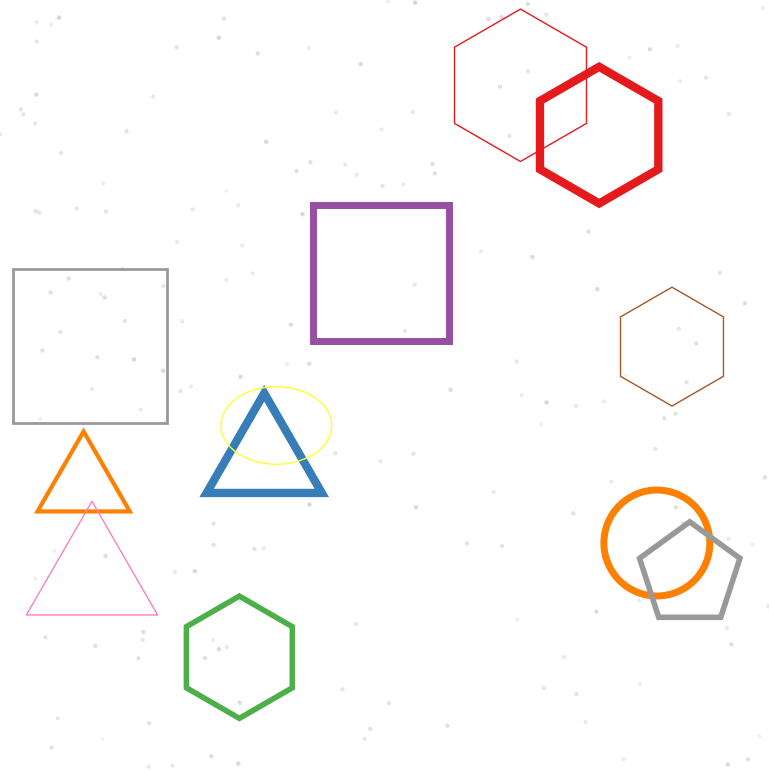[{"shape": "hexagon", "thickness": 0.5, "radius": 0.49, "center": [0.676, 0.889]}, {"shape": "hexagon", "thickness": 3, "radius": 0.44, "center": [0.778, 0.825]}, {"shape": "triangle", "thickness": 3, "radius": 0.43, "center": [0.343, 0.403]}, {"shape": "hexagon", "thickness": 2, "radius": 0.4, "center": [0.311, 0.146]}, {"shape": "square", "thickness": 2.5, "radius": 0.44, "center": [0.495, 0.645]}, {"shape": "triangle", "thickness": 1.5, "radius": 0.35, "center": [0.109, 0.37]}, {"shape": "circle", "thickness": 2.5, "radius": 0.34, "center": [0.853, 0.295]}, {"shape": "oval", "thickness": 0.5, "radius": 0.36, "center": [0.359, 0.447]}, {"shape": "hexagon", "thickness": 0.5, "radius": 0.39, "center": [0.873, 0.55]}, {"shape": "triangle", "thickness": 0.5, "radius": 0.49, "center": [0.119, 0.251]}, {"shape": "pentagon", "thickness": 2, "radius": 0.34, "center": [0.896, 0.254]}, {"shape": "square", "thickness": 1, "radius": 0.5, "center": [0.117, 0.551]}]